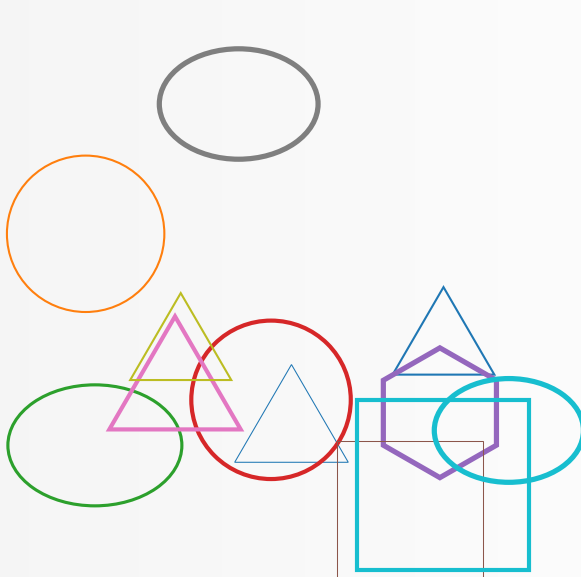[{"shape": "triangle", "thickness": 1, "radius": 0.51, "center": [0.763, 0.401]}, {"shape": "triangle", "thickness": 0.5, "radius": 0.56, "center": [0.501, 0.255]}, {"shape": "circle", "thickness": 1, "radius": 0.68, "center": [0.147, 0.594]}, {"shape": "oval", "thickness": 1.5, "radius": 0.75, "center": [0.163, 0.228]}, {"shape": "circle", "thickness": 2, "radius": 0.69, "center": [0.466, 0.307]}, {"shape": "hexagon", "thickness": 2.5, "radius": 0.56, "center": [0.757, 0.284]}, {"shape": "square", "thickness": 0.5, "radius": 0.63, "center": [0.705, 0.109]}, {"shape": "triangle", "thickness": 2, "radius": 0.65, "center": [0.301, 0.321]}, {"shape": "oval", "thickness": 2.5, "radius": 0.68, "center": [0.411, 0.819]}, {"shape": "triangle", "thickness": 1, "radius": 0.5, "center": [0.311, 0.391]}, {"shape": "oval", "thickness": 2.5, "radius": 0.64, "center": [0.875, 0.254]}, {"shape": "square", "thickness": 2, "radius": 0.74, "center": [0.763, 0.159]}]